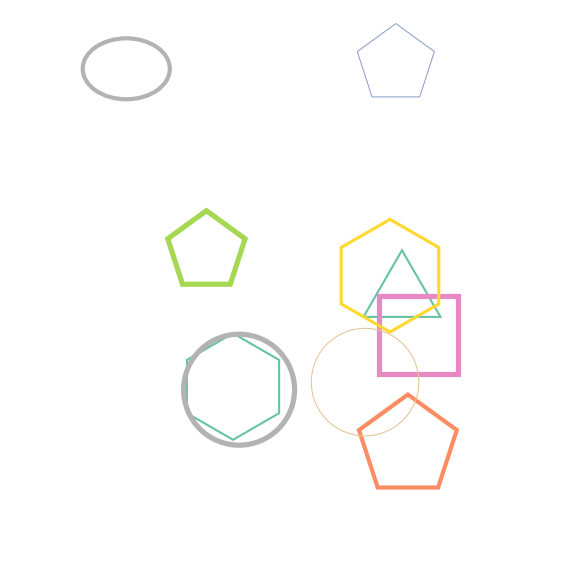[{"shape": "hexagon", "thickness": 1, "radius": 0.46, "center": [0.403, 0.33]}, {"shape": "triangle", "thickness": 1, "radius": 0.38, "center": [0.696, 0.489]}, {"shape": "pentagon", "thickness": 2, "radius": 0.45, "center": [0.706, 0.227]}, {"shape": "pentagon", "thickness": 0.5, "radius": 0.35, "center": [0.685, 0.888]}, {"shape": "square", "thickness": 2.5, "radius": 0.34, "center": [0.725, 0.419]}, {"shape": "pentagon", "thickness": 2.5, "radius": 0.35, "center": [0.357, 0.564]}, {"shape": "hexagon", "thickness": 1.5, "radius": 0.49, "center": [0.675, 0.522]}, {"shape": "circle", "thickness": 0.5, "radius": 0.47, "center": [0.632, 0.337]}, {"shape": "oval", "thickness": 2, "radius": 0.38, "center": [0.219, 0.88]}, {"shape": "circle", "thickness": 2.5, "radius": 0.48, "center": [0.414, 0.324]}]